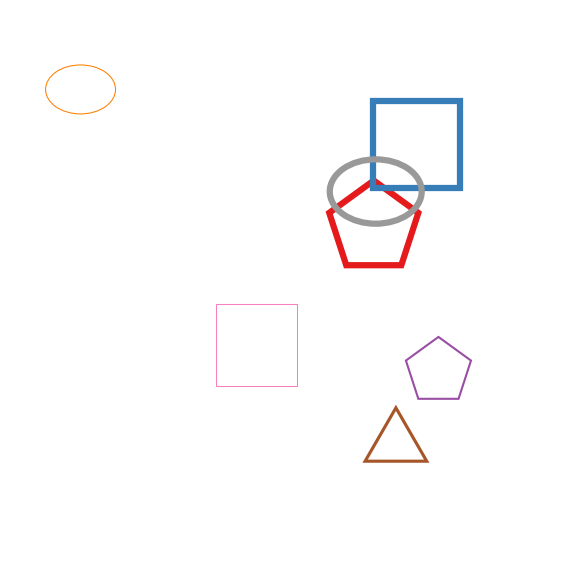[{"shape": "pentagon", "thickness": 3, "radius": 0.41, "center": [0.647, 0.605]}, {"shape": "square", "thickness": 3, "radius": 0.38, "center": [0.721, 0.749]}, {"shape": "pentagon", "thickness": 1, "radius": 0.3, "center": [0.759, 0.356]}, {"shape": "oval", "thickness": 0.5, "radius": 0.3, "center": [0.14, 0.844]}, {"shape": "triangle", "thickness": 1.5, "radius": 0.31, "center": [0.686, 0.231]}, {"shape": "square", "thickness": 0.5, "radius": 0.35, "center": [0.444, 0.402]}, {"shape": "oval", "thickness": 3, "radius": 0.4, "center": [0.651, 0.667]}]